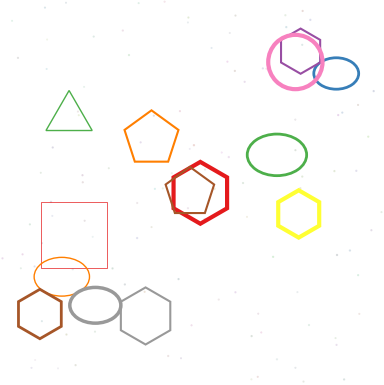[{"shape": "hexagon", "thickness": 3, "radius": 0.4, "center": [0.52, 0.499]}, {"shape": "square", "thickness": 0.5, "radius": 0.43, "center": [0.193, 0.39]}, {"shape": "oval", "thickness": 2, "radius": 0.29, "center": [0.873, 0.809]}, {"shape": "triangle", "thickness": 1, "radius": 0.35, "center": [0.179, 0.696]}, {"shape": "oval", "thickness": 2, "radius": 0.39, "center": [0.719, 0.598]}, {"shape": "hexagon", "thickness": 1.5, "radius": 0.29, "center": [0.781, 0.867]}, {"shape": "pentagon", "thickness": 1.5, "radius": 0.37, "center": [0.393, 0.64]}, {"shape": "oval", "thickness": 1, "radius": 0.36, "center": [0.161, 0.281]}, {"shape": "hexagon", "thickness": 3, "radius": 0.31, "center": [0.776, 0.444]}, {"shape": "pentagon", "thickness": 1.5, "radius": 0.33, "center": [0.493, 0.5]}, {"shape": "hexagon", "thickness": 2, "radius": 0.32, "center": [0.104, 0.184]}, {"shape": "circle", "thickness": 3, "radius": 0.35, "center": [0.767, 0.839]}, {"shape": "oval", "thickness": 2.5, "radius": 0.33, "center": [0.248, 0.207]}, {"shape": "hexagon", "thickness": 1.5, "radius": 0.37, "center": [0.378, 0.179]}]